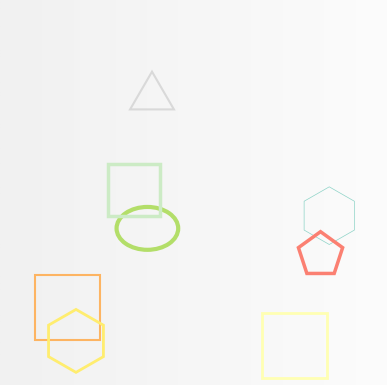[{"shape": "hexagon", "thickness": 0.5, "radius": 0.37, "center": [0.85, 0.44]}, {"shape": "square", "thickness": 2, "radius": 0.42, "center": [0.76, 0.103]}, {"shape": "pentagon", "thickness": 2.5, "radius": 0.3, "center": [0.827, 0.338]}, {"shape": "square", "thickness": 1.5, "radius": 0.42, "center": [0.174, 0.201]}, {"shape": "oval", "thickness": 3, "radius": 0.4, "center": [0.38, 0.407]}, {"shape": "triangle", "thickness": 1.5, "radius": 0.33, "center": [0.392, 0.748]}, {"shape": "square", "thickness": 2.5, "radius": 0.34, "center": [0.346, 0.506]}, {"shape": "hexagon", "thickness": 2, "radius": 0.41, "center": [0.196, 0.115]}]